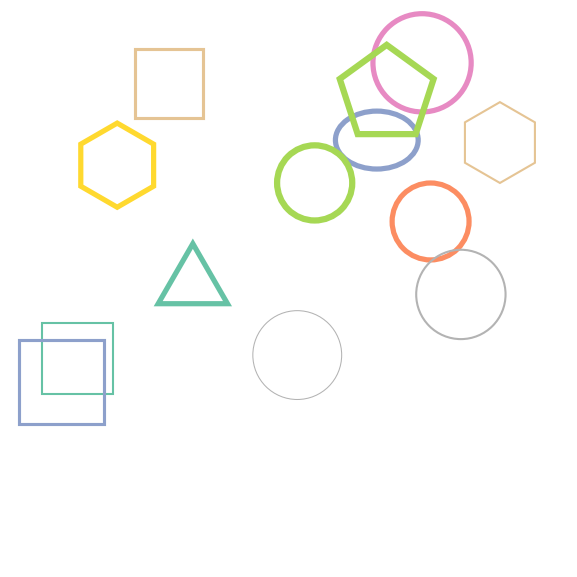[{"shape": "square", "thickness": 1, "radius": 0.31, "center": [0.134, 0.378]}, {"shape": "triangle", "thickness": 2.5, "radius": 0.35, "center": [0.334, 0.508]}, {"shape": "circle", "thickness": 2.5, "radius": 0.33, "center": [0.746, 0.616]}, {"shape": "square", "thickness": 1.5, "radius": 0.37, "center": [0.106, 0.338]}, {"shape": "oval", "thickness": 2.5, "radius": 0.36, "center": [0.652, 0.757]}, {"shape": "circle", "thickness": 2.5, "radius": 0.43, "center": [0.731, 0.89]}, {"shape": "pentagon", "thickness": 3, "radius": 0.43, "center": [0.67, 0.836]}, {"shape": "circle", "thickness": 3, "radius": 0.33, "center": [0.545, 0.682]}, {"shape": "hexagon", "thickness": 2.5, "radius": 0.36, "center": [0.203, 0.713]}, {"shape": "hexagon", "thickness": 1, "radius": 0.35, "center": [0.866, 0.752]}, {"shape": "square", "thickness": 1.5, "radius": 0.3, "center": [0.292, 0.855]}, {"shape": "circle", "thickness": 1, "radius": 0.39, "center": [0.798, 0.489]}, {"shape": "circle", "thickness": 0.5, "radius": 0.38, "center": [0.515, 0.384]}]